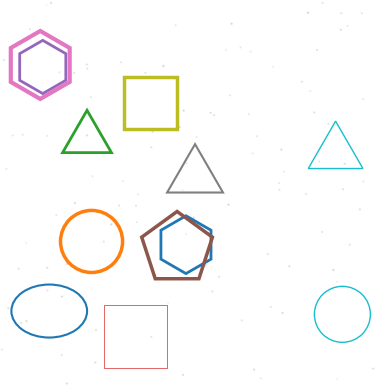[{"shape": "hexagon", "thickness": 2, "radius": 0.38, "center": [0.483, 0.364]}, {"shape": "oval", "thickness": 1.5, "radius": 0.49, "center": [0.128, 0.192]}, {"shape": "circle", "thickness": 2.5, "radius": 0.4, "center": [0.238, 0.373]}, {"shape": "triangle", "thickness": 2, "radius": 0.37, "center": [0.226, 0.64]}, {"shape": "square", "thickness": 0.5, "radius": 0.41, "center": [0.352, 0.127]}, {"shape": "hexagon", "thickness": 2, "radius": 0.35, "center": [0.111, 0.826]}, {"shape": "pentagon", "thickness": 2.5, "radius": 0.48, "center": [0.46, 0.354]}, {"shape": "hexagon", "thickness": 3, "radius": 0.44, "center": [0.105, 0.831]}, {"shape": "triangle", "thickness": 1.5, "radius": 0.42, "center": [0.507, 0.542]}, {"shape": "square", "thickness": 2.5, "radius": 0.34, "center": [0.391, 0.732]}, {"shape": "circle", "thickness": 1, "radius": 0.36, "center": [0.889, 0.184]}, {"shape": "triangle", "thickness": 1, "radius": 0.41, "center": [0.872, 0.603]}]